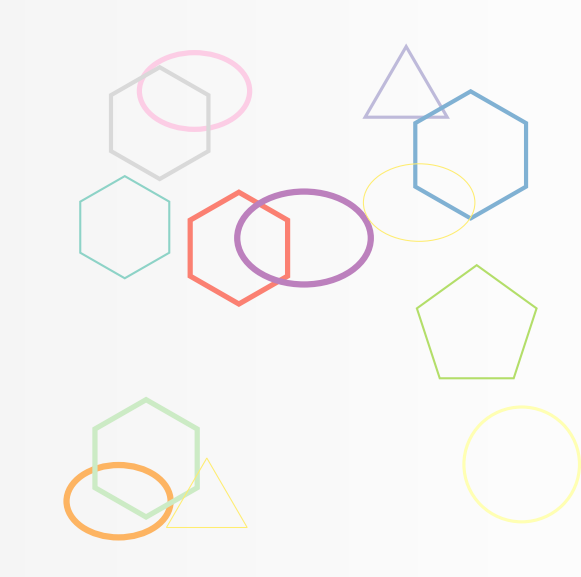[{"shape": "hexagon", "thickness": 1, "radius": 0.44, "center": [0.215, 0.606]}, {"shape": "circle", "thickness": 1.5, "radius": 0.5, "center": [0.898, 0.195]}, {"shape": "triangle", "thickness": 1.5, "radius": 0.41, "center": [0.699, 0.837]}, {"shape": "hexagon", "thickness": 2.5, "radius": 0.48, "center": [0.411, 0.569]}, {"shape": "hexagon", "thickness": 2, "radius": 0.55, "center": [0.81, 0.731]}, {"shape": "oval", "thickness": 3, "radius": 0.45, "center": [0.204, 0.131]}, {"shape": "pentagon", "thickness": 1, "radius": 0.54, "center": [0.82, 0.432]}, {"shape": "oval", "thickness": 2.5, "radius": 0.47, "center": [0.335, 0.842]}, {"shape": "hexagon", "thickness": 2, "radius": 0.48, "center": [0.275, 0.786]}, {"shape": "oval", "thickness": 3, "radius": 0.57, "center": [0.523, 0.587]}, {"shape": "hexagon", "thickness": 2.5, "radius": 0.51, "center": [0.251, 0.205]}, {"shape": "triangle", "thickness": 0.5, "radius": 0.4, "center": [0.356, 0.126]}, {"shape": "oval", "thickness": 0.5, "radius": 0.48, "center": [0.721, 0.648]}]